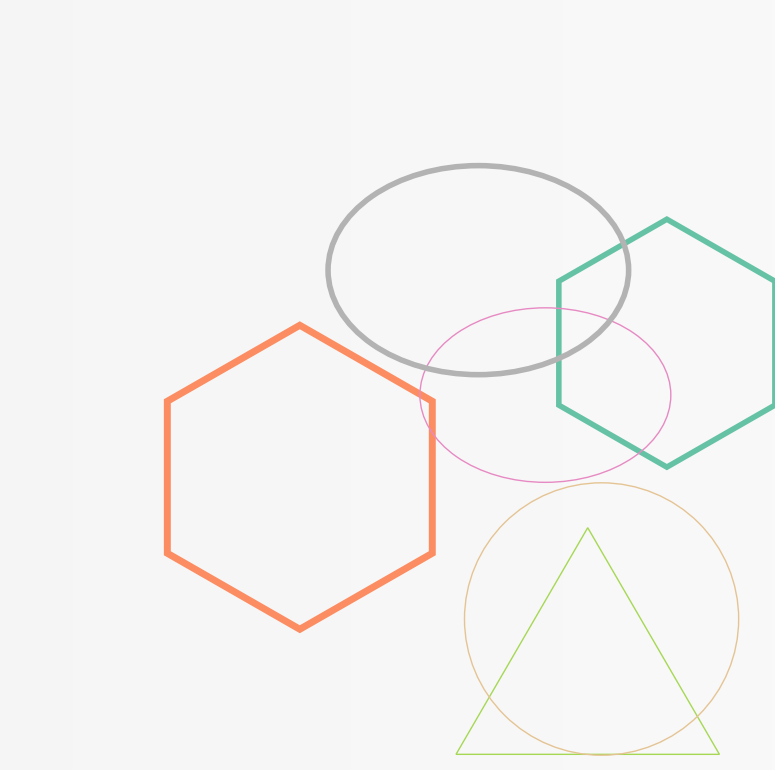[{"shape": "hexagon", "thickness": 2, "radius": 0.8, "center": [0.86, 0.554]}, {"shape": "hexagon", "thickness": 2.5, "radius": 0.99, "center": [0.387, 0.38]}, {"shape": "oval", "thickness": 0.5, "radius": 0.81, "center": [0.704, 0.487]}, {"shape": "triangle", "thickness": 0.5, "radius": 0.98, "center": [0.758, 0.118]}, {"shape": "circle", "thickness": 0.5, "radius": 0.88, "center": [0.776, 0.196]}, {"shape": "oval", "thickness": 2, "radius": 0.97, "center": [0.617, 0.649]}]